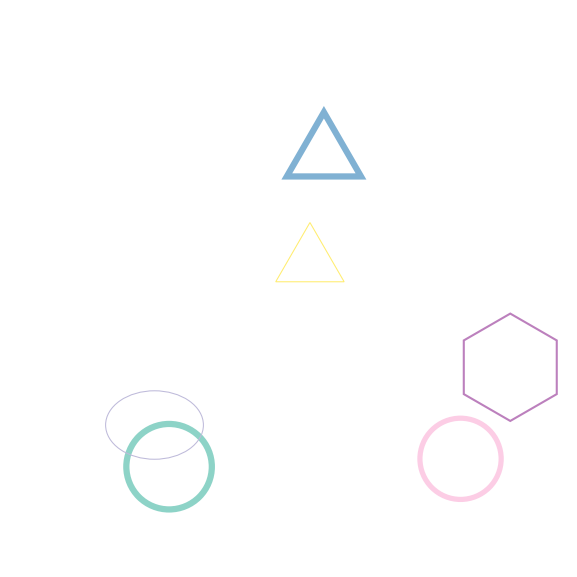[{"shape": "circle", "thickness": 3, "radius": 0.37, "center": [0.293, 0.191]}, {"shape": "oval", "thickness": 0.5, "radius": 0.42, "center": [0.268, 0.263]}, {"shape": "triangle", "thickness": 3, "radius": 0.37, "center": [0.561, 0.731]}, {"shape": "circle", "thickness": 2.5, "radius": 0.35, "center": [0.797, 0.205]}, {"shape": "hexagon", "thickness": 1, "radius": 0.46, "center": [0.884, 0.363]}, {"shape": "triangle", "thickness": 0.5, "radius": 0.34, "center": [0.537, 0.545]}]